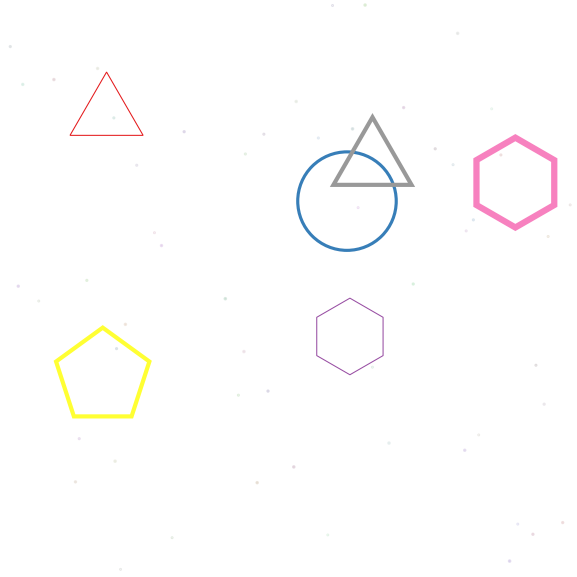[{"shape": "triangle", "thickness": 0.5, "radius": 0.37, "center": [0.185, 0.801]}, {"shape": "circle", "thickness": 1.5, "radius": 0.43, "center": [0.601, 0.651]}, {"shape": "hexagon", "thickness": 0.5, "radius": 0.33, "center": [0.606, 0.417]}, {"shape": "pentagon", "thickness": 2, "radius": 0.42, "center": [0.178, 0.347]}, {"shape": "hexagon", "thickness": 3, "radius": 0.39, "center": [0.892, 0.683]}, {"shape": "triangle", "thickness": 2, "radius": 0.39, "center": [0.645, 0.718]}]